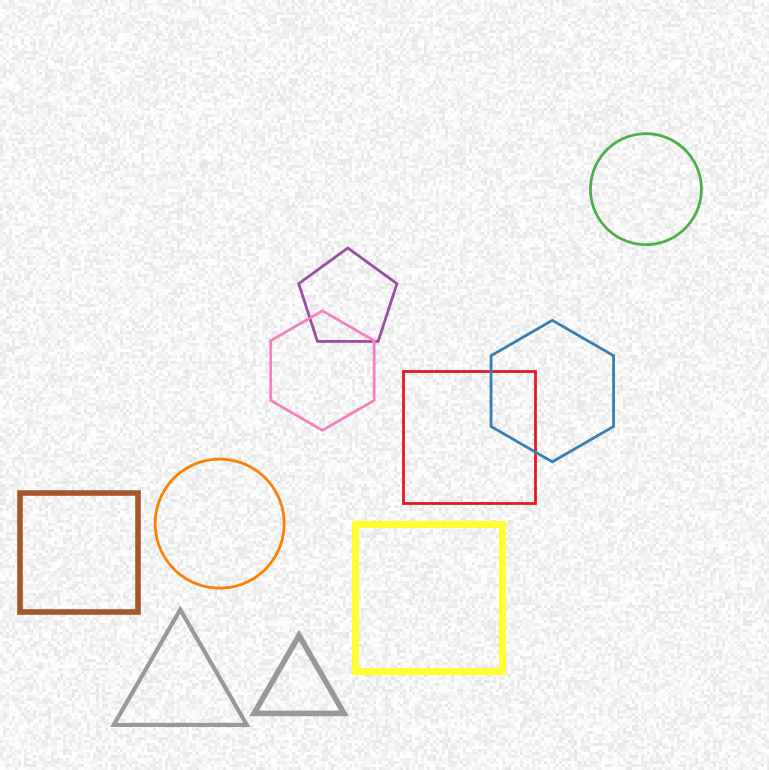[{"shape": "square", "thickness": 1, "radius": 0.43, "center": [0.609, 0.432]}, {"shape": "hexagon", "thickness": 1, "radius": 0.46, "center": [0.717, 0.492]}, {"shape": "circle", "thickness": 1, "radius": 0.36, "center": [0.839, 0.754]}, {"shape": "pentagon", "thickness": 1, "radius": 0.34, "center": [0.452, 0.611]}, {"shape": "circle", "thickness": 1, "radius": 0.42, "center": [0.285, 0.32]}, {"shape": "square", "thickness": 2.5, "radius": 0.48, "center": [0.556, 0.224]}, {"shape": "square", "thickness": 2, "radius": 0.38, "center": [0.102, 0.282]}, {"shape": "hexagon", "thickness": 1, "radius": 0.39, "center": [0.419, 0.519]}, {"shape": "triangle", "thickness": 2, "radius": 0.34, "center": [0.388, 0.107]}, {"shape": "triangle", "thickness": 1.5, "radius": 0.5, "center": [0.234, 0.108]}]